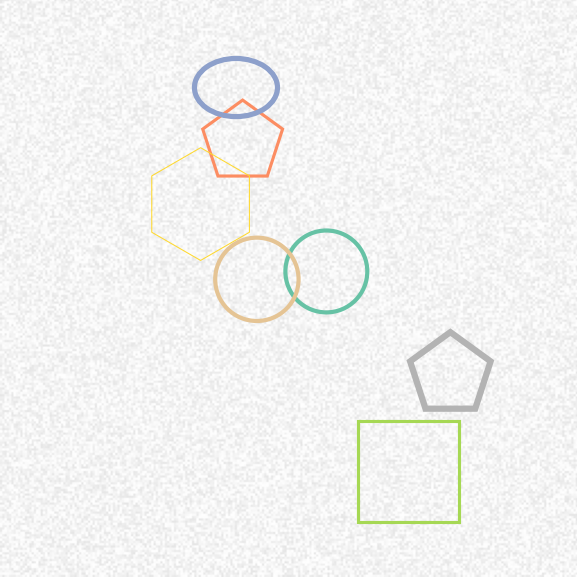[{"shape": "circle", "thickness": 2, "radius": 0.35, "center": [0.565, 0.529]}, {"shape": "pentagon", "thickness": 1.5, "radius": 0.36, "center": [0.42, 0.753]}, {"shape": "oval", "thickness": 2.5, "radius": 0.36, "center": [0.409, 0.848]}, {"shape": "square", "thickness": 1.5, "radius": 0.44, "center": [0.708, 0.182]}, {"shape": "hexagon", "thickness": 0.5, "radius": 0.49, "center": [0.347, 0.646]}, {"shape": "circle", "thickness": 2, "radius": 0.36, "center": [0.445, 0.515]}, {"shape": "pentagon", "thickness": 3, "radius": 0.37, "center": [0.78, 0.351]}]